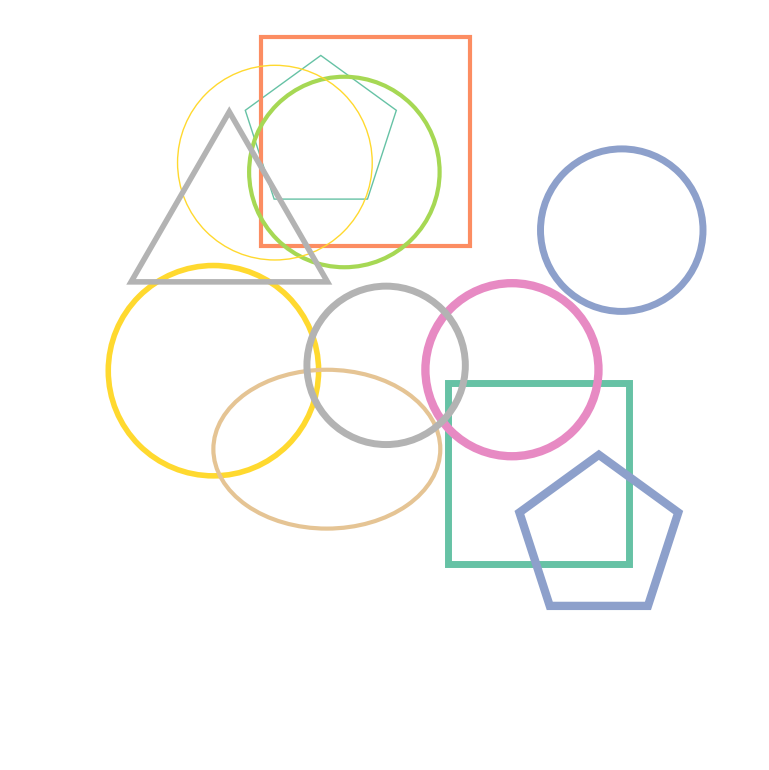[{"shape": "square", "thickness": 2.5, "radius": 0.59, "center": [0.7, 0.385]}, {"shape": "pentagon", "thickness": 0.5, "radius": 0.52, "center": [0.417, 0.825]}, {"shape": "square", "thickness": 1.5, "radius": 0.68, "center": [0.475, 0.817]}, {"shape": "circle", "thickness": 2.5, "radius": 0.53, "center": [0.807, 0.701]}, {"shape": "pentagon", "thickness": 3, "radius": 0.54, "center": [0.778, 0.301]}, {"shape": "circle", "thickness": 3, "radius": 0.56, "center": [0.665, 0.52]}, {"shape": "circle", "thickness": 1.5, "radius": 0.62, "center": [0.447, 0.777]}, {"shape": "circle", "thickness": 2, "radius": 0.68, "center": [0.277, 0.519]}, {"shape": "circle", "thickness": 0.5, "radius": 0.63, "center": [0.357, 0.789]}, {"shape": "oval", "thickness": 1.5, "radius": 0.74, "center": [0.424, 0.417]}, {"shape": "circle", "thickness": 2.5, "radius": 0.51, "center": [0.501, 0.526]}, {"shape": "triangle", "thickness": 2, "radius": 0.74, "center": [0.298, 0.708]}]